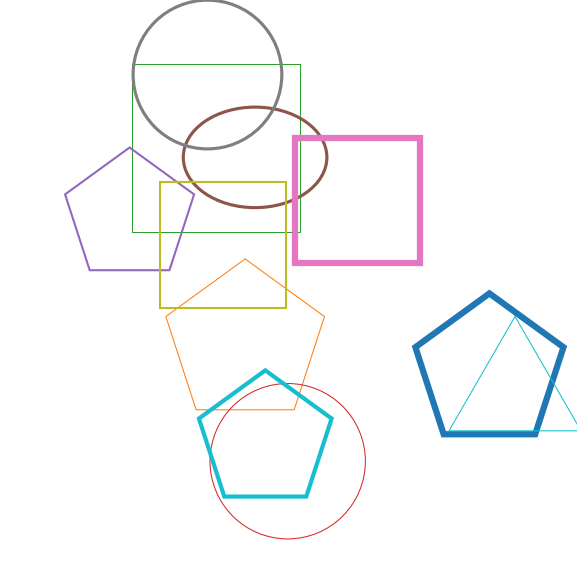[{"shape": "pentagon", "thickness": 3, "radius": 0.67, "center": [0.847, 0.356]}, {"shape": "pentagon", "thickness": 0.5, "radius": 0.72, "center": [0.425, 0.406]}, {"shape": "square", "thickness": 0.5, "radius": 0.73, "center": [0.373, 0.743]}, {"shape": "circle", "thickness": 0.5, "radius": 0.67, "center": [0.498, 0.2]}, {"shape": "pentagon", "thickness": 1, "radius": 0.59, "center": [0.224, 0.626]}, {"shape": "oval", "thickness": 1.5, "radius": 0.62, "center": [0.442, 0.727]}, {"shape": "square", "thickness": 3, "radius": 0.54, "center": [0.619, 0.651]}, {"shape": "circle", "thickness": 1.5, "radius": 0.64, "center": [0.359, 0.87]}, {"shape": "square", "thickness": 1, "radius": 0.55, "center": [0.387, 0.575]}, {"shape": "triangle", "thickness": 0.5, "radius": 0.66, "center": [0.892, 0.319]}, {"shape": "pentagon", "thickness": 2, "radius": 0.6, "center": [0.459, 0.237]}]